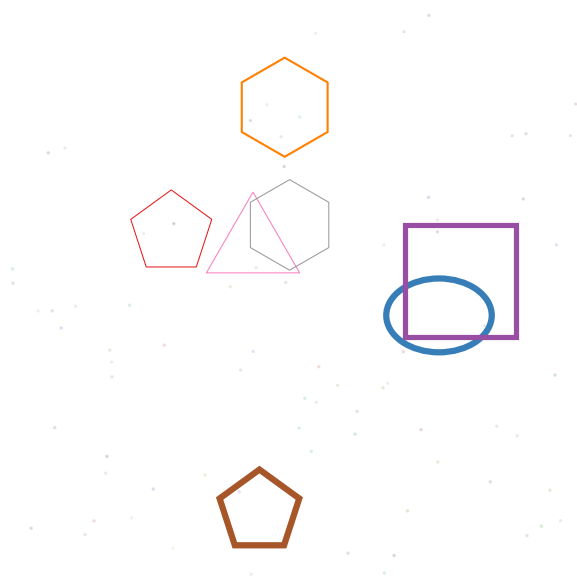[{"shape": "pentagon", "thickness": 0.5, "radius": 0.37, "center": [0.297, 0.597]}, {"shape": "oval", "thickness": 3, "radius": 0.46, "center": [0.76, 0.453]}, {"shape": "square", "thickness": 2.5, "radius": 0.48, "center": [0.797, 0.513]}, {"shape": "hexagon", "thickness": 1, "radius": 0.43, "center": [0.493, 0.813]}, {"shape": "pentagon", "thickness": 3, "radius": 0.36, "center": [0.449, 0.114]}, {"shape": "triangle", "thickness": 0.5, "radius": 0.47, "center": [0.438, 0.573]}, {"shape": "hexagon", "thickness": 0.5, "radius": 0.39, "center": [0.501, 0.61]}]